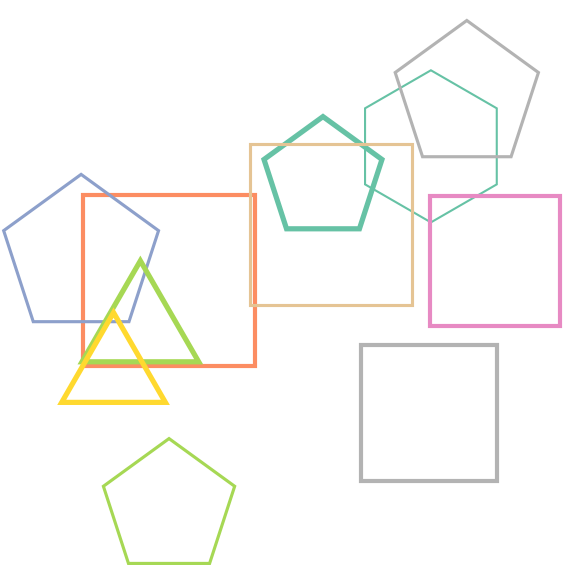[{"shape": "hexagon", "thickness": 1, "radius": 0.66, "center": [0.746, 0.746]}, {"shape": "pentagon", "thickness": 2.5, "radius": 0.54, "center": [0.559, 0.69]}, {"shape": "square", "thickness": 2, "radius": 0.74, "center": [0.293, 0.513]}, {"shape": "pentagon", "thickness": 1.5, "radius": 0.7, "center": [0.14, 0.556]}, {"shape": "square", "thickness": 2, "radius": 0.57, "center": [0.857, 0.547]}, {"shape": "pentagon", "thickness": 1.5, "radius": 0.6, "center": [0.293, 0.12]}, {"shape": "triangle", "thickness": 2.5, "radius": 0.58, "center": [0.243, 0.431]}, {"shape": "triangle", "thickness": 2.5, "radius": 0.52, "center": [0.197, 0.354]}, {"shape": "square", "thickness": 1.5, "radius": 0.7, "center": [0.573, 0.61]}, {"shape": "pentagon", "thickness": 1.5, "radius": 0.65, "center": [0.808, 0.833]}, {"shape": "square", "thickness": 2, "radius": 0.59, "center": [0.743, 0.285]}]